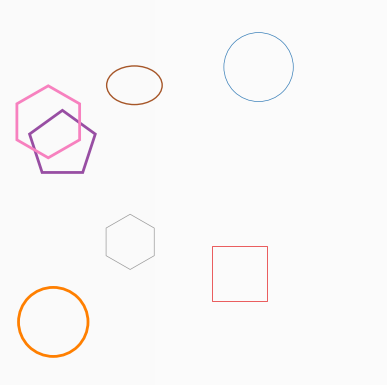[{"shape": "square", "thickness": 0.5, "radius": 0.35, "center": [0.618, 0.289]}, {"shape": "circle", "thickness": 0.5, "radius": 0.45, "center": [0.667, 0.826]}, {"shape": "pentagon", "thickness": 2, "radius": 0.45, "center": [0.161, 0.624]}, {"shape": "circle", "thickness": 2, "radius": 0.45, "center": [0.137, 0.164]}, {"shape": "oval", "thickness": 1, "radius": 0.36, "center": [0.347, 0.779]}, {"shape": "hexagon", "thickness": 2, "radius": 0.47, "center": [0.125, 0.684]}, {"shape": "hexagon", "thickness": 0.5, "radius": 0.36, "center": [0.336, 0.372]}]